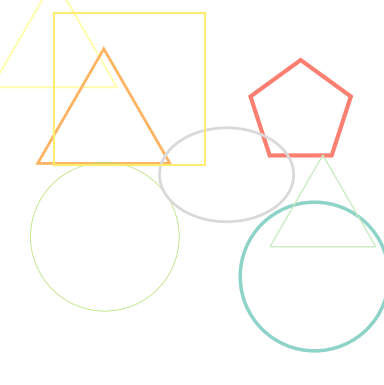[{"shape": "circle", "thickness": 2.5, "radius": 0.97, "center": [0.817, 0.282]}, {"shape": "triangle", "thickness": 1.5, "radius": 0.94, "center": [0.141, 0.868]}, {"shape": "pentagon", "thickness": 3, "radius": 0.69, "center": [0.781, 0.707]}, {"shape": "triangle", "thickness": 2, "radius": 0.99, "center": [0.27, 0.675]}, {"shape": "circle", "thickness": 0.5, "radius": 0.97, "center": [0.272, 0.385]}, {"shape": "oval", "thickness": 2, "radius": 0.87, "center": [0.589, 0.546]}, {"shape": "triangle", "thickness": 1, "radius": 0.79, "center": [0.839, 0.438]}, {"shape": "square", "thickness": 1.5, "radius": 0.99, "center": [0.336, 0.77]}]